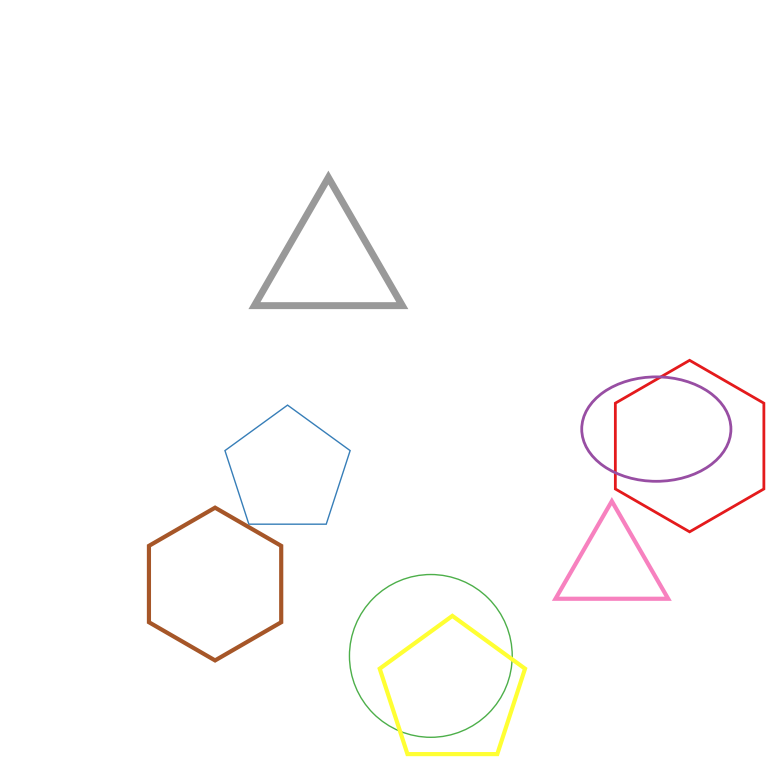[{"shape": "hexagon", "thickness": 1, "radius": 0.56, "center": [0.896, 0.421]}, {"shape": "pentagon", "thickness": 0.5, "radius": 0.43, "center": [0.373, 0.388]}, {"shape": "circle", "thickness": 0.5, "radius": 0.53, "center": [0.56, 0.148]}, {"shape": "oval", "thickness": 1, "radius": 0.48, "center": [0.852, 0.443]}, {"shape": "pentagon", "thickness": 1.5, "radius": 0.5, "center": [0.587, 0.101]}, {"shape": "hexagon", "thickness": 1.5, "radius": 0.5, "center": [0.279, 0.241]}, {"shape": "triangle", "thickness": 1.5, "radius": 0.42, "center": [0.795, 0.265]}, {"shape": "triangle", "thickness": 2.5, "radius": 0.55, "center": [0.426, 0.659]}]